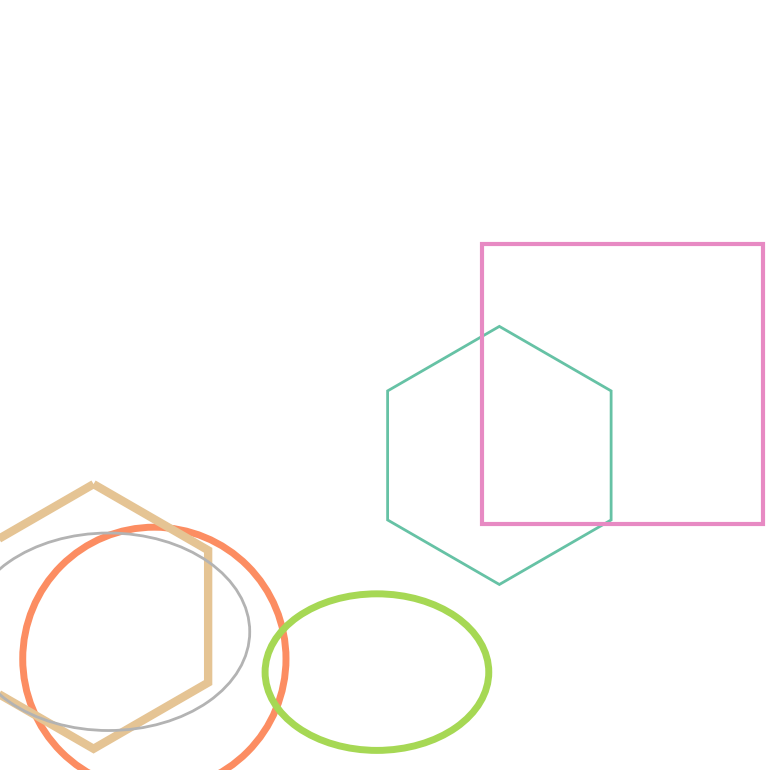[{"shape": "hexagon", "thickness": 1, "radius": 0.84, "center": [0.649, 0.409]}, {"shape": "circle", "thickness": 2.5, "radius": 0.85, "center": [0.2, 0.144]}, {"shape": "square", "thickness": 1.5, "radius": 0.91, "center": [0.809, 0.502]}, {"shape": "oval", "thickness": 2.5, "radius": 0.73, "center": [0.49, 0.127]}, {"shape": "hexagon", "thickness": 3, "radius": 0.86, "center": [0.121, 0.199]}, {"shape": "oval", "thickness": 1, "radius": 0.92, "center": [0.141, 0.18]}]